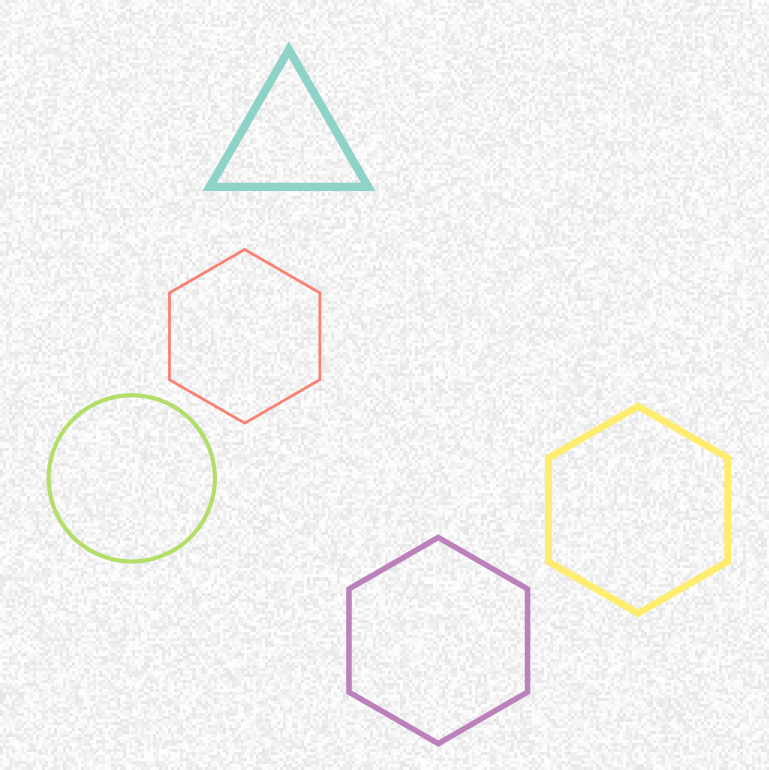[{"shape": "triangle", "thickness": 3, "radius": 0.59, "center": [0.375, 0.817]}, {"shape": "hexagon", "thickness": 1, "radius": 0.56, "center": [0.318, 0.563]}, {"shape": "circle", "thickness": 1.5, "radius": 0.54, "center": [0.171, 0.379]}, {"shape": "hexagon", "thickness": 2, "radius": 0.67, "center": [0.569, 0.168]}, {"shape": "hexagon", "thickness": 2.5, "radius": 0.67, "center": [0.829, 0.338]}]